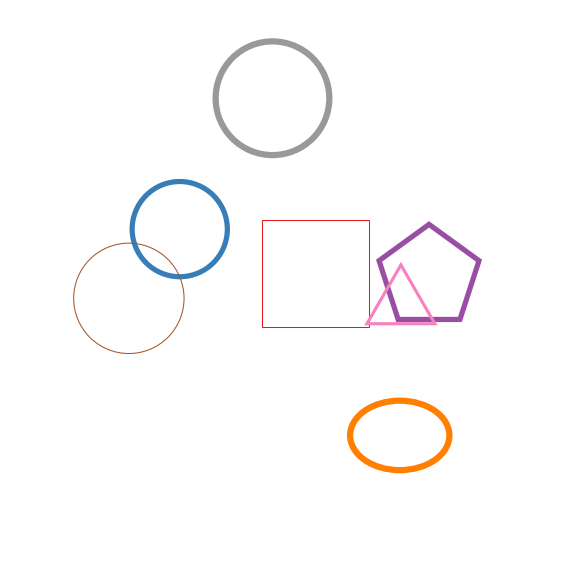[{"shape": "square", "thickness": 0.5, "radius": 0.46, "center": [0.546, 0.525]}, {"shape": "circle", "thickness": 2.5, "radius": 0.41, "center": [0.311, 0.602]}, {"shape": "pentagon", "thickness": 2.5, "radius": 0.46, "center": [0.743, 0.52]}, {"shape": "oval", "thickness": 3, "radius": 0.43, "center": [0.692, 0.245]}, {"shape": "circle", "thickness": 0.5, "radius": 0.48, "center": [0.223, 0.483]}, {"shape": "triangle", "thickness": 1.5, "radius": 0.34, "center": [0.694, 0.472]}, {"shape": "circle", "thickness": 3, "radius": 0.49, "center": [0.472, 0.829]}]